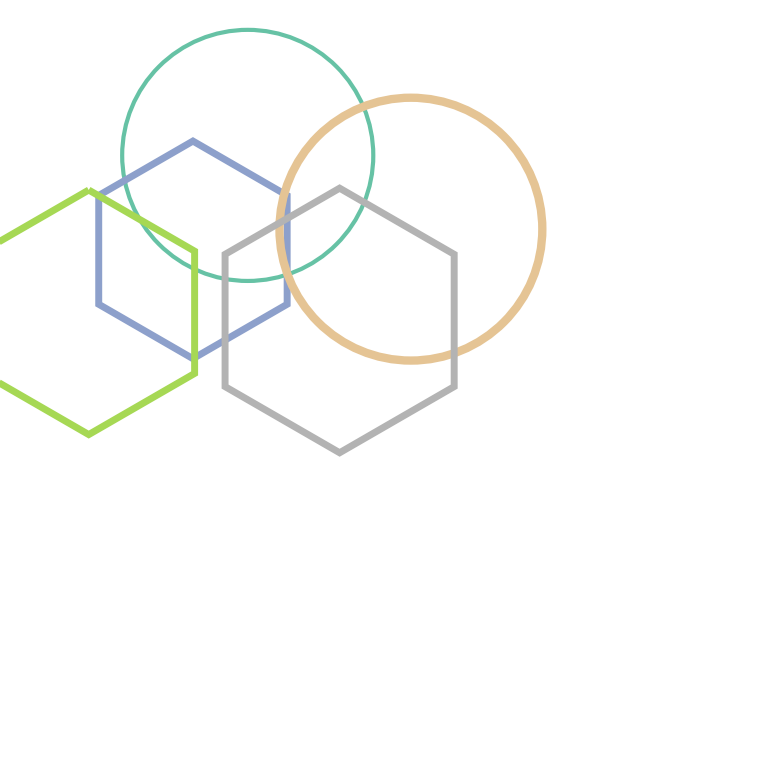[{"shape": "circle", "thickness": 1.5, "radius": 0.82, "center": [0.322, 0.798]}, {"shape": "hexagon", "thickness": 2.5, "radius": 0.71, "center": [0.251, 0.675]}, {"shape": "hexagon", "thickness": 2.5, "radius": 0.79, "center": [0.115, 0.594]}, {"shape": "circle", "thickness": 3, "radius": 0.85, "center": [0.534, 0.702]}, {"shape": "hexagon", "thickness": 2.5, "radius": 0.86, "center": [0.441, 0.584]}]